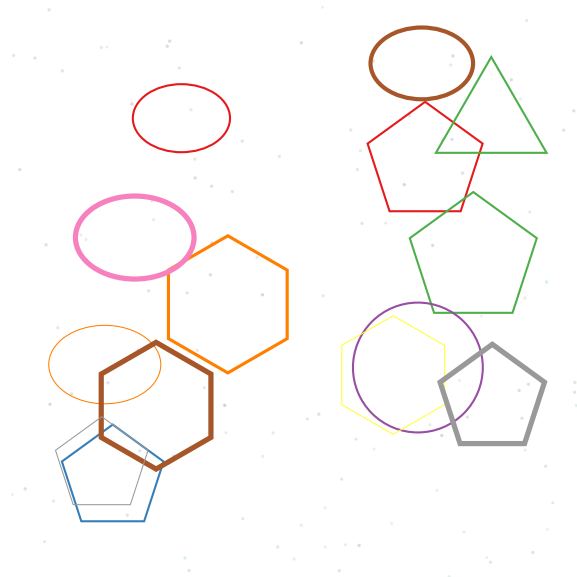[{"shape": "pentagon", "thickness": 1, "radius": 0.52, "center": [0.736, 0.718]}, {"shape": "oval", "thickness": 1, "radius": 0.42, "center": [0.314, 0.794]}, {"shape": "pentagon", "thickness": 1, "radius": 0.46, "center": [0.195, 0.171]}, {"shape": "pentagon", "thickness": 1, "radius": 0.58, "center": [0.82, 0.551]}, {"shape": "triangle", "thickness": 1, "radius": 0.55, "center": [0.851, 0.79]}, {"shape": "circle", "thickness": 1, "radius": 0.56, "center": [0.724, 0.363]}, {"shape": "hexagon", "thickness": 1.5, "radius": 0.59, "center": [0.394, 0.472]}, {"shape": "oval", "thickness": 0.5, "radius": 0.49, "center": [0.181, 0.368]}, {"shape": "hexagon", "thickness": 0.5, "radius": 0.51, "center": [0.681, 0.35]}, {"shape": "oval", "thickness": 2, "radius": 0.44, "center": [0.73, 0.889]}, {"shape": "hexagon", "thickness": 2.5, "radius": 0.55, "center": [0.27, 0.297]}, {"shape": "oval", "thickness": 2.5, "radius": 0.51, "center": [0.233, 0.588]}, {"shape": "pentagon", "thickness": 0.5, "radius": 0.42, "center": [0.176, 0.193]}, {"shape": "pentagon", "thickness": 2.5, "radius": 0.48, "center": [0.852, 0.308]}]